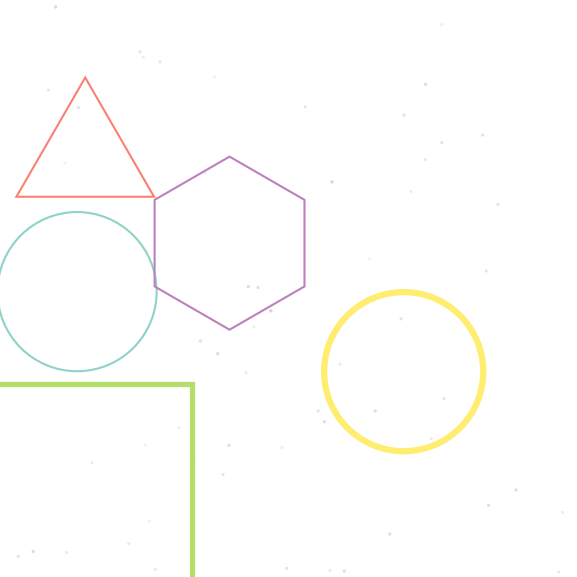[{"shape": "circle", "thickness": 1, "radius": 0.69, "center": [0.133, 0.494]}, {"shape": "triangle", "thickness": 1, "radius": 0.69, "center": [0.148, 0.727]}, {"shape": "square", "thickness": 2.5, "radius": 0.87, "center": [0.158, 0.161]}, {"shape": "hexagon", "thickness": 1, "radius": 0.75, "center": [0.397, 0.578]}, {"shape": "circle", "thickness": 3, "radius": 0.69, "center": [0.699, 0.356]}]